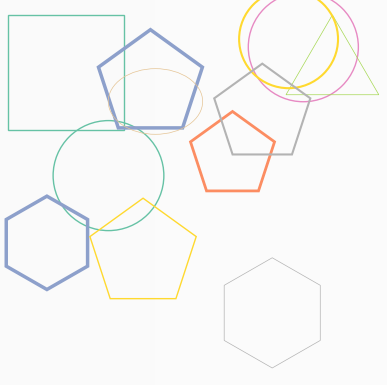[{"shape": "square", "thickness": 1, "radius": 0.75, "center": [0.171, 0.812]}, {"shape": "circle", "thickness": 1, "radius": 0.71, "center": [0.28, 0.544]}, {"shape": "pentagon", "thickness": 2, "radius": 0.57, "center": [0.6, 0.596]}, {"shape": "pentagon", "thickness": 2.5, "radius": 0.71, "center": [0.388, 0.782]}, {"shape": "hexagon", "thickness": 2.5, "radius": 0.61, "center": [0.121, 0.369]}, {"shape": "circle", "thickness": 1, "radius": 0.71, "center": [0.783, 0.878]}, {"shape": "triangle", "thickness": 0.5, "radius": 0.69, "center": [0.858, 0.823]}, {"shape": "pentagon", "thickness": 1, "radius": 0.72, "center": [0.369, 0.341]}, {"shape": "circle", "thickness": 1.5, "radius": 0.64, "center": [0.745, 0.899]}, {"shape": "oval", "thickness": 0.5, "radius": 0.61, "center": [0.401, 0.736]}, {"shape": "pentagon", "thickness": 1.5, "radius": 0.65, "center": [0.677, 0.704]}, {"shape": "hexagon", "thickness": 0.5, "radius": 0.72, "center": [0.703, 0.187]}]